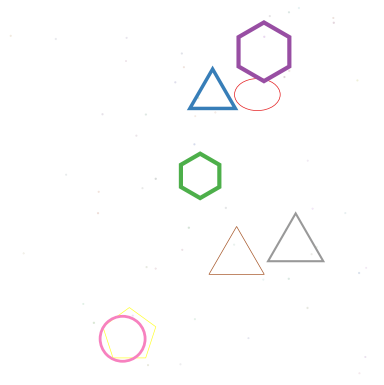[{"shape": "oval", "thickness": 0.5, "radius": 0.3, "center": [0.668, 0.754]}, {"shape": "triangle", "thickness": 2.5, "radius": 0.34, "center": [0.552, 0.752]}, {"shape": "hexagon", "thickness": 3, "radius": 0.29, "center": [0.52, 0.543]}, {"shape": "hexagon", "thickness": 3, "radius": 0.38, "center": [0.686, 0.865]}, {"shape": "pentagon", "thickness": 0.5, "radius": 0.36, "center": [0.336, 0.129]}, {"shape": "triangle", "thickness": 0.5, "radius": 0.41, "center": [0.615, 0.329]}, {"shape": "circle", "thickness": 2, "radius": 0.29, "center": [0.318, 0.12]}, {"shape": "triangle", "thickness": 1.5, "radius": 0.41, "center": [0.768, 0.363]}]